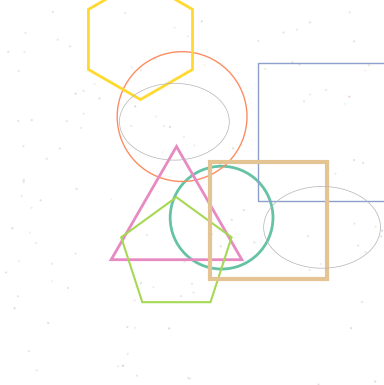[{"shape": "circle", "thickness": 2, "radius": 0.67, "center": [0.576, 0.435]}, {"shape": "circle", "thickness": 1, "radius": 0.84, "center": [0.473, 0.697]}, {"shape": "square", "thickness": 1, "radius": 0.9, "center": [0.85, 0.657]}, {"shape": "triangle", "thickness": 2, "radius": 0.98, "center": [0.458, 0.423]}, {"shape": "pentagon", "thickness": 1.5, "radius": 0.75, "center": [0.458, 0.337]}, {"shape": "hexagon", "thickness": 2, "radius": 0.78, "center": [0.365, 0.898]}, {"shape": "square", "thickness": 3, "radius": 0.76, "center": [0.698, 0.428]}, {"shape": "oval", "thickness": 0.5, "radius": 0.71, "center": [0.453, 0.684]}, {"shape": "oval", "thickness": 0.5, "radius": 0.76, "center": [0.837, 0.41]}]